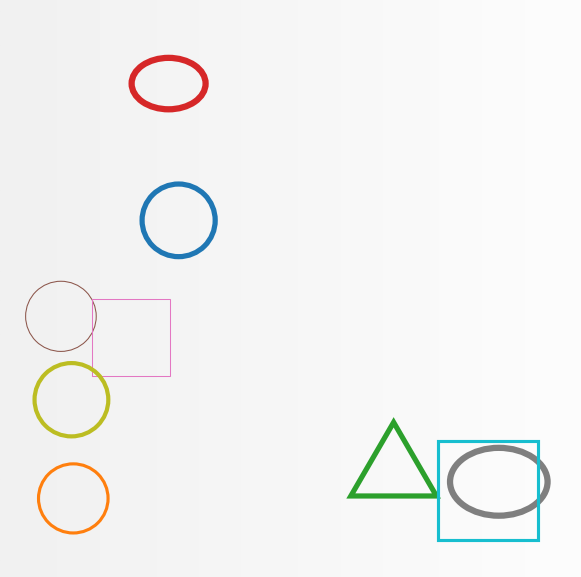[{"shape": "circle", "thickness": 2.5, "radius": 0.31, "center": [0.307, 0.618]}, {"shape": "circle", "thickness": 1.5, "radius": 0.3, "center": [0.126, 0.136]}, {"shape": "triangle", "thickness": 2.5, "radius": 0.43, "center": [0.677, 0.183]}, {"shape": "oval", "thickness": 3, "radius": 0.32, "center": [0.29, 0.854]}, {"shape": "circle", "thickness": 0.5, "radius": 0.3, "center": [0.105, 0.451]}, {"shape": "square", "thickness": 0.5, "radius": 0.33, "center": [0.225, 0.415]}, {"shape": "oval", "thickness": 3, "radius": 0.42, "center": [0.858, 0.165]}, {"shape": "circle", "thickness": 2, "radius": 0.32, "center": [0.123, 0.307]}, {"shape": "square", "thickness": 1.5, "radius": 0.43, "center": [0.839, 0.15]}]